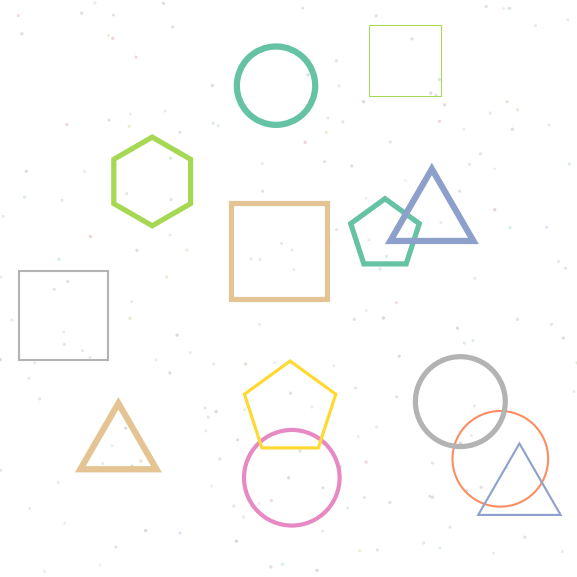[{"shape": "circle", "thickness": 3, "radius": 0.34, "center": [0.478, 0.851]}, {"shape": "pentagon", "thickness": 2.5, "radius": 0.31, "center": [0.667, 0.593]}, {"shape": "circle", "thickness": 1, "radius": 0.41, "center": [0.866, 0.205]}, {"shape": "triangle", "thickness": 1, "radius": 0.41, "center": [0.899, 0.149]}, {"shape": "triangle", "thickness": 3, "radius": 0.42, "center": [0.748, 0.623]}, {"shape": "circle", "thickness": 2, "radius": 0.41, "center": [0.505, 0.172]}, {"shape": "square", "thickness": 0.5, "radius": 0.31, "center": [0.701, 0.894]}, {"shape": "hexagon", "thickness": 2.5, "radius": 0.38, "center": [0.264, 0.685]}, {"shape": "pentagon", "thickness": 1.5, "radius": 0.42, "center": [0.502, 0.291]}, {"shape": "square", "thickness": 2.5, "radius": 0.42, "center": [0.483, 0.564]}, {"shape": "triangle", "thickness": 3, "radius": 0.38, "center": [0.205, 0.225]}, {"shape": "circle", "thickness": 2.5, "radius": 0.39, "center": [0.797, 0.304]}, {"shape": "square", "thickness": 1, "radius": 0.39, "center": [0.111, 0.452]}]